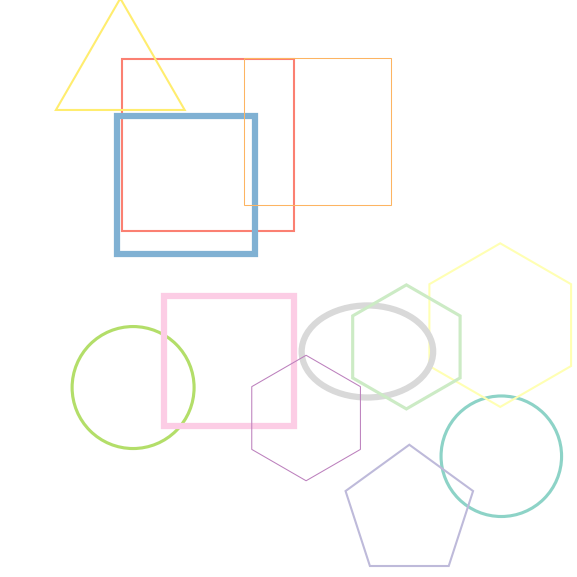[{"shape": "circle", "thickness": 1.5, "radius": 0.52, "center": [0.868, 0.209]}, {"shape": "hexagon", "thickness": 1, "radius": 0.71, "center": [0.866, 0.436]}, {"shape": "pentagon", "thickness": 1, "radius": 0.58, "center": [0.709, 0.113]}, {"shape": "square", "thickness": 1, "radius": 0.75, "center": [0.36, 0.748]}, {"shape": "square", "thickness": 3, "radius": 0.6, "center": [0.322, 0.678]}, {"shape": "square", "thickness": 0.5, "radius": 0.64, "center": [0.549, 0.772]}, {"shape": "circle", "thickness": 1.5, "radius": 0.53, "center": [0.23, 0.328]}, {"shape": "square", "thickness": 3, "radius": 0.56, "center": [0.397, 0.374]}, {"shape": "oval", "thickness": 3, "radius": 0.57, "center": [0.636, 0.391]}, {"shape": "hexagon", "thickness": 0.5, "radius": 0.54, "center": [0.53, 0.275]}, {"shape": "hexagon", "thickness": 1.5, "radius": 0.54, "center": [0.704, 0.398]}, {"shape": "triangle", "thickness": 1, "radius": 0.64, "center": [0.208, 0.873]}]